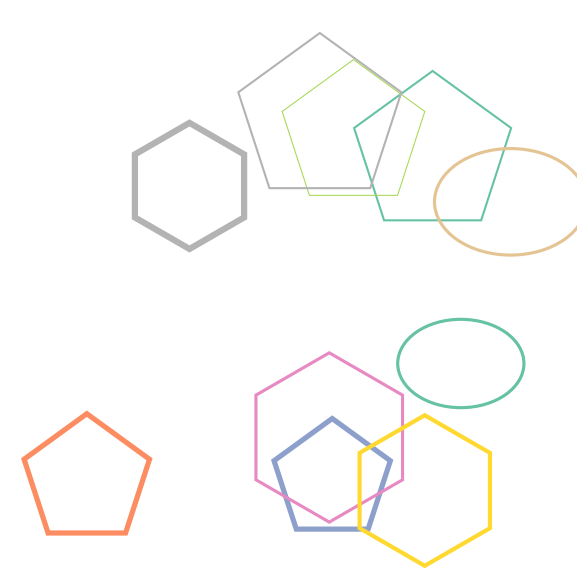[{"shape": "oval", "thickness": 1.5, "radius": 0.55, "center": [0.798, 0.37]}, {"shape": "pentagon", "thickness": 1, "radius": 0.71, "center": [0.749, 0.733]}, {"shape": "pentagon", "thickness": 2.5, "radius": 0.57, "center": [0.15, 0.169]}, {"shape": "pentagon", "thickness": 2.5, "radius": 0.53, "center": [0.575, 0.169]}, {"shape": "hexagon", "thickness": 1.5, "radius": 0.73, "center": [0.57, 0.242]}, {"shape": "pentagon", "thickness": 0.5, "radius": 0.65, "center": [0.612, 0.766]}, {"shape": "hexagon", "thickness": 2, "radius": 0.65, "center": [0.736, 0.15]}, {"shape": "oval", "thickness": 1.5, "radius": 0.66, "center": [0.884, 0.65]}, {"shape": "pentagon", "thickness": 1, "radius": 0.74, "center": [0.554, 0.793]}, {"shape": "hexagon", "thickness": 3, "radius": 0.55, "center": [0.328, 0.677]}]